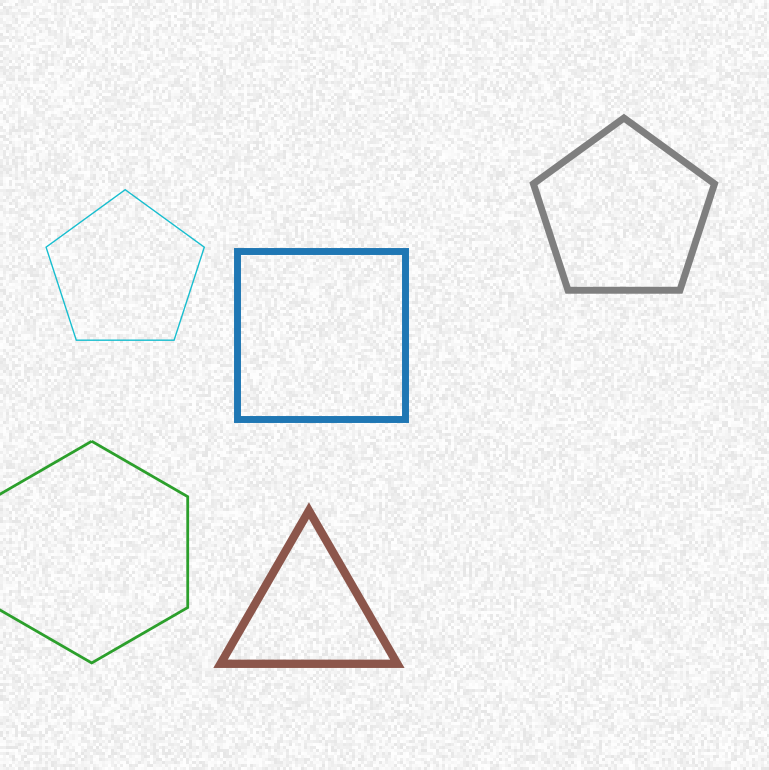[{"shape": "square", "thickness": 2.5, "radius": 0.54, "center": [0.417, 0.565]}, {"shape": "hexagon", "thickness": 1, "radius": 0.72, "center": [0.119, 0.283]}, {"shape": "triangle", "thickness": 3, "radius": 0.66, "center": [0.401, 0.204]}, {"shape": "pentagon", "thickness": 2.5, "radius": 0.62, "center": [0.81, 0.723]}, {"shape": "pentagon", "thickness": 0.5, "radius": 0.54, "center": [0.163, 0.646]}]